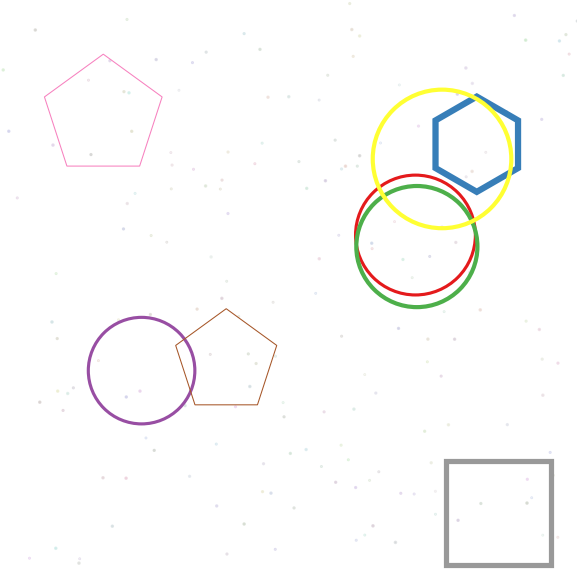[{"shape": "circle", "thickness": 1.5, "radius": 0.52, "center": [0.719, 0.592]}, {"shape": "hexagon", "thickness": 3, "radius": 0.41, "center": [0.826, 0.749]}, {"shape": "circle", "thickness": 2, "radius": 0.52, "center": [0.722, 0.572]}, {"shape": "circle", "thickness": 1.5, "radius": 0.46, "center": [0.245, 0.357]}, {"shape": "circle", "thickness": 2, "radius": 0.6, "center": [0.765, 0.724]}, {"shape": "pentagon", "thickness": 0.5, "radius": 0.46, "center": [0.392, 0.373]}, {"shape": "pentagon", "thickness": 0.5, "radius": 0.54, "center": [0.179, 0.798]}, {"shape": "square", "thickness": 2.5, "radius": 0.45, "center": [0.863, 0.111]}]